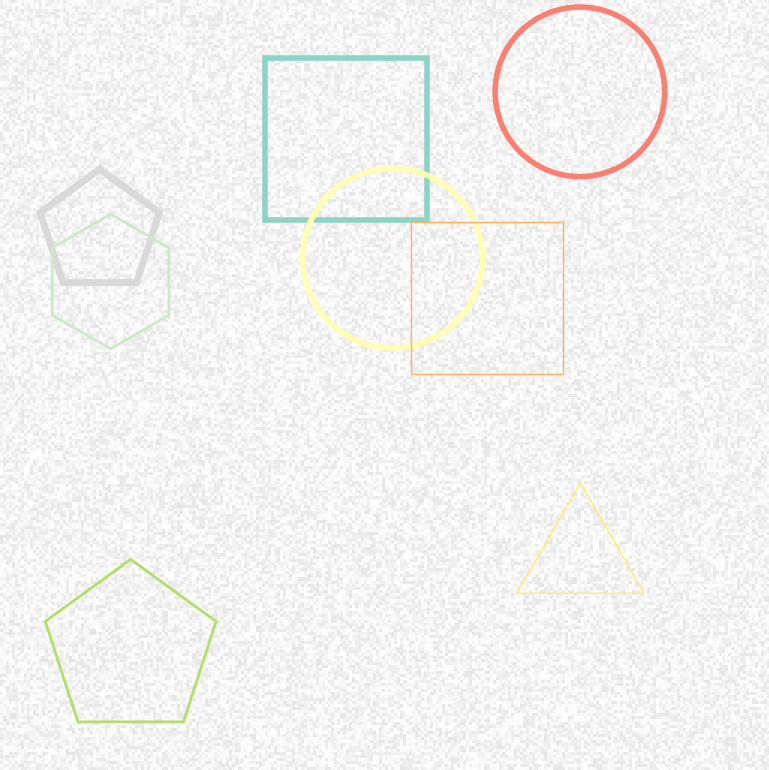[{"shape": "square", "thickness": 2, "radius": 0.52, "center": [0.449, 0.819]}, {"shape": "circle", "thickness": 2, "radius": 0.58, "center": [0.51, 0.665]}, {"shape": "circle", "thickness": 2, "radius": 0.55, "center": [0.753, 0.881]}, {"shape": "square", "thickness": 0.5, "radius": 0.49, "center": [0.633, 0.613]}, {"shape": "pentagon", "thickness": 1, "radius": 0.58, "center": [0.17, 0.157]}, {"shape": "pentagon", "thickness": 2.5, "radius": 0.41, "center": [0.13, 0.699]}, {"shape": "hexagon", "thickness": 1, "radius": 0.44, "center": [0.144, 0.634]}, {"shape": "triangle", "thickness": 0.5, "radius": 0.48, "center": [0.754, 0.277]}]